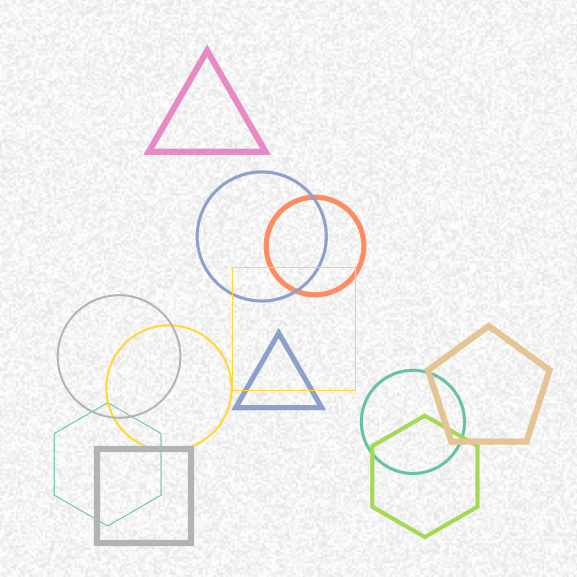[{"shape": "circle", "thickness": 1.5, "radius": 0.45, "center": [0.715, 0.269]}, {"shape": "hexagon", "thickness": 0.5, "radius": 0.53, "center": [0.186, 0.195]}, {"shape": "circle", "thickness": 2.5, "radius": 0.42, "center": [0.546, 0.573]}, {"shape": "triangle", "thickness": 2.5, "radius": 0.43, "center": [0.483, 0.336]}, {"shape": "circle", "thickness": 1.5, "radius": 0.56, "center": [0.453, 0.59]}, {"shape": "triangle", "thickness": 3, "radius": 0.58, "center": [0.359, 0.795]}, {"shape": "hexagon", "thickness": 2, "radius": 0.53, "center": [0.736, 0.174]}, {"shape": "square", "thickness": 0.5, "radius": 0.54, "center": [0.508, 0.431]}, {"shape": "circle", "thickness": 1, "radius": 0.54, "center": [0.293, 0.327]}, {"shape": "pentagon", "thickness": 3, "radius": 0.55, "center": [0.846, 0.324]}, {"shape": "square", "thickness": 3, "radius": 0.41, "center": [0.25, 0.14]}, {"shape": "circle", "thickness": 1, "radius": 0.53, "center": [0.206, 0.382]}]